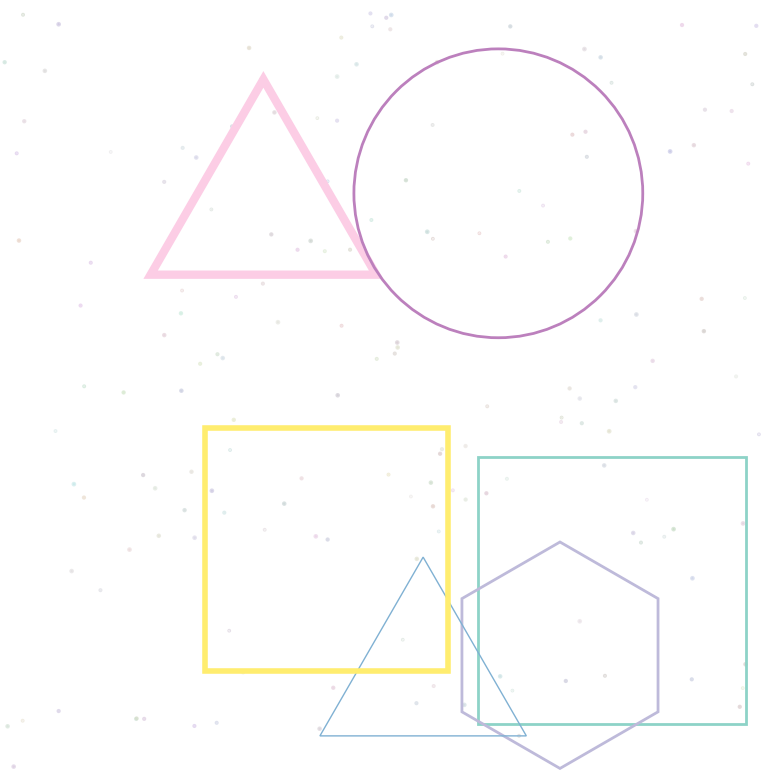[{"shape": "square", "thickness": 1, "radius": 0.87, "center": [0.795, 0.234]}, {"shape": "hexagon", "thickness": 1, "radius": 0.74, "center": [0.727, 0.149]}, {"shape": "triangle", "thickness": 0.5, "radius": 0.77, "center": [0.55, 0.122]}, {"shape": "triangle", "thickness": 3, "radius": 0.85, "center": [0.342, 0.728]}, {"shape": "circle", "thickness": 1, "radius": 0.94, "center": [0.647, 0.749]}, {"shape": "square", "thickness": 2, "radius": 0.79, "center": [0.424, 0.286]}]